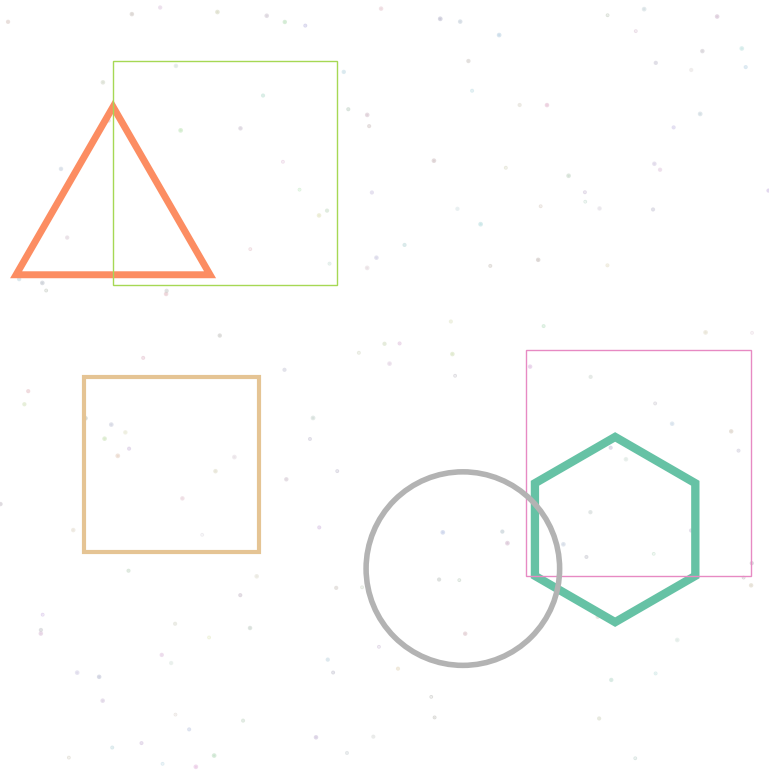[{"shape": "hexagon", "thickness": 3, "radius": 0.6, "center": [0.799, 0.312]}, {"shape": "triangle", "thickness": 2.5, "radius": 0.73, "center": [0.147, 0.716]}, {"shape": "square", "thickness": 0.5, "radius": 0.73, "center": [0.829, 0.399]}, {"shape": "square", "thickness": 0.5, "radius": 0.73, "center": [0.292, 0.775]}, {"shape": "square", "thickness": 1.5, "radius": 0.57, "center": [0.223, 0.397]}, {"shape": "circle", "thickness": 2, "radius": 0.63, "center": [0.601, 0.262]}]